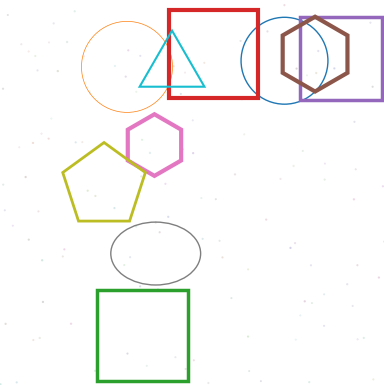[{"shape": "circle", "thickness": 1, "radius": 0.56, "center": [0.739, 0.842]}, {"shape": "circle", "thickness": 0.5, "radius": 0.59, "center": [0.33, 0.826]}, {"shape": "square", "thickness": 2.5, "radius": 0.59, "center": [0.371, 0.129]}, {"shape": "square", "thickness": 3, "radius": 0.57, "center": [0.555, 0.86]}, {"shape": "square", "thickness": 2.5, "radius": 0.53, "center": [0.886, 0.848]}, {"shape": "hexagon", "thickness": 3, "radius": 0.49, "center": [0.818, 0.859]}, {"shape": "hexagon", "thickness": 3, "radius": 0.4, "center": [0.401, 0.623]}, {"shape": "oval", "thickness": 1, "radius": 0.58, "center": [0.404, 0.341]}, {"shape": "pentagon", "thickness": 2, "radius": 0.56, "center": [0.27, 0.517]}, {"shape": "triangle", "thickness": 1.5, "radius": 0.49, "center": [0.447, 0.823]}]